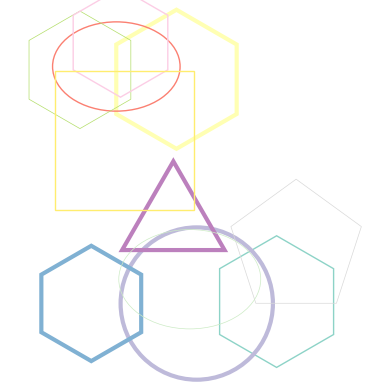[{"shape": "hexagon", "thickness": 1, "radius": 0.85, "center": [0.718, 0.217]}, {"shape": "hexagon", "thickness": 3, "radius": 0.9, "center": [0.458, 0.794]}, {"shape": "circle", "thickness": 3, "radius": 0.99, "center": [0.511, 0.212]}, {"shape": "oval", "thickness": 1, "radius": 0.83, "center": [0.302, 0.827]}, {"shape": "hexagon", "thickness": 3, "radius": 0.75, "center": [0.237, 0.212]}, {"shape": "hexagon", "thickness": 0.5, "radius": 0.76, "center": [0.208, 0.819]}, {"shape": "hexagon", "thickness": 1, "radius": 0.71, "center": [0.313, 0.89]}, {"shape": "pentagon", "thickness": 0.5, "radius": 0.89, "center": [0.769, 0.356]}, {"shape": "triangle", "thickness": 3, "radius": 0.77, "center": [0.45, 0.427]}, {"shape": "oval", "thickness": 0.5, "radius": 0.92, "center": [0.493, 0.275]}, {"shape": "square", "thickness": 1, "radius": 0.9, "center": [0.324, 0.635]}]